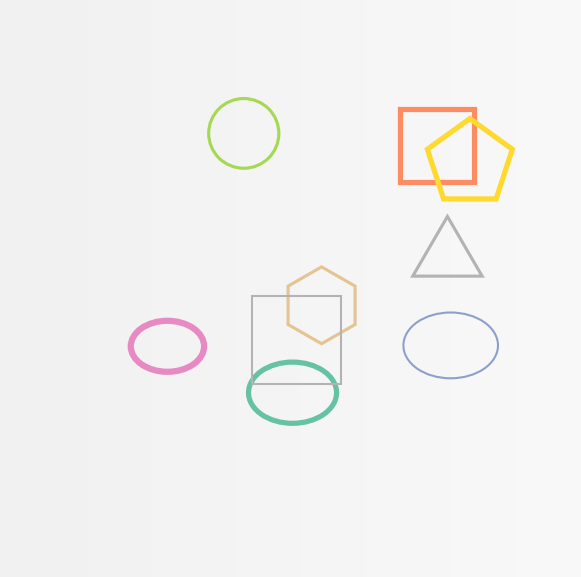[{"shape": "oval", "thickness": 2.5, "radius": 0.38, "center": [0.503, 0.319]}, {"shape": "square", "thickness": 2.5, "radius": 0.31, "center": [0.752, 0.748]}, {"shape": "oval", "thickness": 1, "radius": 0.41, "center": [0.775, 0.401]}, {"shape": "oval", "thickness": 3, "radius": 0.32, "center": [0.288, 0.4]}, {"shape": "circle", "thickness": 1.5, "radius": 0.3, "center": [0.419, 0.768]}, {"shape": "pentagon", "thickness": 2.5, "radius": 0.38, "center": [0.808, 0.717]}, {"shape": "hexagon", "thickness": 1.5, "radius": 0.33, "center": [0.553, 0.47]}, {"shape": "triangle", "thickness": 1.5, "radius": 0.34, "center": [0.77, 0.555]}, {"shape": "square", "thickness": 1, "radius": 0.38, "center": [0.511, 0.41]}]